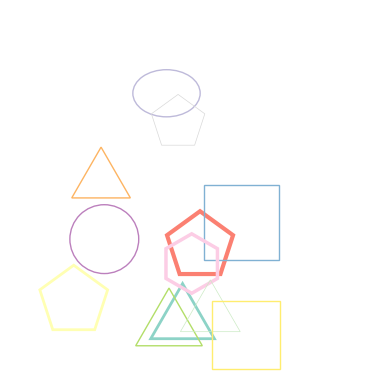[{"shape": "triangle", "thickness": 2, "radius": 0.48, "center": [0.474, 0.168]}, {"shape": "pentagon", "thickness": 2, "radius": 0.46, "center": [0.192, 0.219]}, {"shape": "oval", "thickness": 1, "radius": 0.44, "center": [0.432, 0.758]}, {"shape": "pentagon", "thickness": 3, "radius": 0.45, "center": [0.52, 0.361]}, {"shape": "square", "thickness": 1, "radius": 0.48, "center": [0.628, 0.422]}, {"shape": "triangle", "thickness": 1, "radius": 0.44, "center": [0.262, 0.53]}, {"shape": "triangle", "thickness": 1, "radius": 0.5, "center": [0.439, 0.152]}, {"shape": "hexagon", "thickness": 2.5, "radius": 0.39, "center": [0.498, 0.315]}, {"shape": "pentagon", "thickness": 0.5, "radius": 0.36, "center": [0.463, 0.682]}, {"shape": "circle", "thickness": 1, "radius": 0.45, "center": [0.271, 0.379]}, {"shape": "triangle", "thickness": 0.5, "radius": 0.45, "center": [0.546, 0.183]}, {"shape": "square", "thickness": 1, "radius": 0.45, "center": [0.639, 0.13]}]